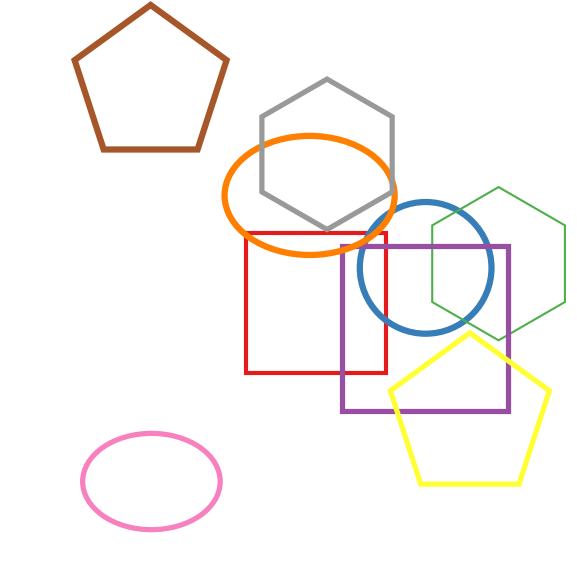[{"shape": "square", "thickness": 2, "radius": 0.61, "center": [0.548, 0.475]}, {"shape": "circle", "thickness": 3, "radius": 0.57, "center": [0.737, 0.535]}, {"shape": "hexagon", "thickness": 1, "radius": 0.66, "center": [0.863, 0.543]}, {"shape": "square", "thickness": 2.5, "radius": 0.72, "center": [0.736, 0.431]}, {"shape": "oval", "thickness": 3, "radius": 0.74, "center": [0.536, 0.661]}, {"shape": "pentagon", "thickness": 2.5, "radius": 0.72, "center": [0.814, 0.278]}, {"shape": "pentagon", "thickness": 3, "radius": 0.69, "center": [0.261, 0.852]}, {"shape": "oval", "thickness": 2.5, "radius": 0.6, "center": [0.262, 0.165]}, {"shape": "hexagon", "thickness": 2.5, "radius": 0.65, "center": [0.566, 0.732]}]